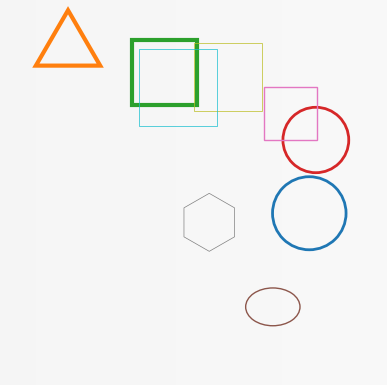[{"shape": "circle", "thickness": 2, "radius": 0.47, "center": [0.798, 0.446]}, {"shape": "triangle", "thickness": 3, "radius": 0.48, "center": [0.176, 0.877]}, {"shape": "square", "thickness": 3, "radius": 0.42, "center": [0.425, 0.812]}, {"shape": "circle", "thickness": 2, "radius": 0.42, "center": [0.815, 0.636]}, {"shape": "oval", "thickness": 1, "radius": 0.35, "center": [0.704, 0.203]}, {"shape": "square", "thickness": 1, "radius": 0.34, "center": [0.749, 0.705]}, {"shape": "hexagon", "thickness": 0.5, "radius": 0.38, "center": [0.54, 0.422]}, {"shape": "square", "thickness": 0.5, "radius": 0.44, "center": [0.587, 0.8]}, {"shape": "square", "thickness": 0.5, "radius": 0.5, "center": [0.459, 0.772]}]